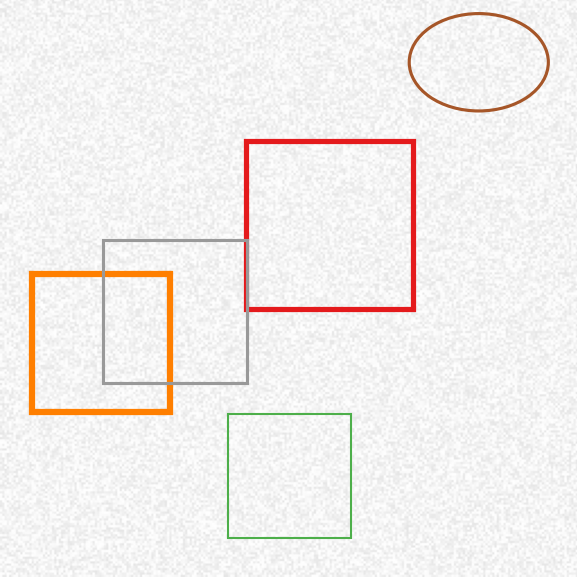[{"shape": "square", "thickness": 2.5, "radius": 0.73, "center": [0.571, 0.61]}, {"shape": "square", "thickness": 1, "radius": 0.53, "center": [0.502, 0.175]}, {"shape": "square", "thickness": 3, "radius": 0.6, "center": [0.176, 0.406]}, {"shape": "oval", "thickness": 1.5, "radius": 0.6, "center": [0.829, 0.891]}, {"shape": "square", "thickness": 1.5, "radius": 0.62, "center": [0.303, 0.46]}]